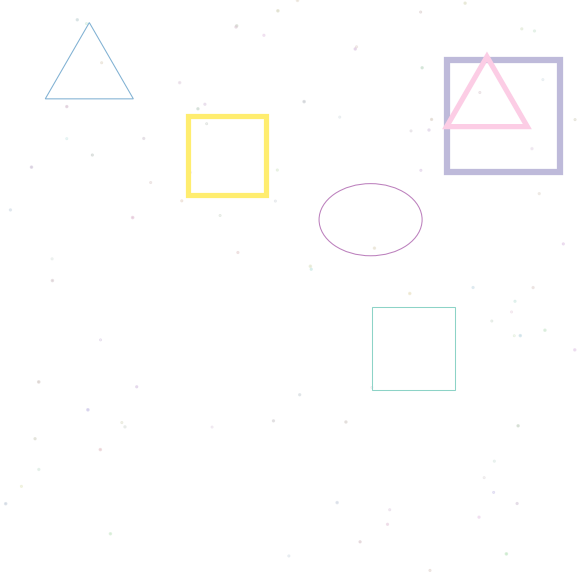[{"shape": "square", "thickness": 0.5, "radius": 0.36, "center": [0.716, 0.395]}, {"shape": "square", "thickness": 3, "radius": 0.49, "center": [0.872, 0.798]}, {"shape": "triangle", "thickness": 0.5, "radius": 0.44, "center": [0.155, 0.872]}, {"shape": "triangle", "thickness": 2.5, "radius": 0.4, "center": [0.843, 0.82]}, {"shape": "oval", "thickness": 0.5, "radius": 0.45, "center": [0.642, 0.619]}, {"shape": "square", "thickness": 2.5, "radius": 0.34, "center": [0.393, 0.73]}]